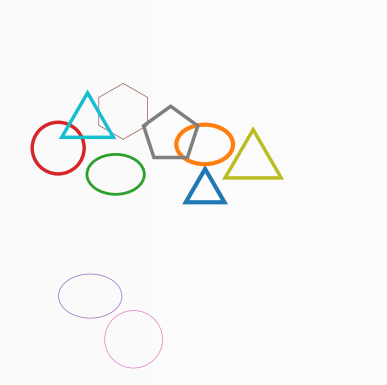[{"shape": "triangle", "thickness": 3, "radius": 0.29, "center": [0.529, 0.503]}, {"shape": "oval", "thickness": 3, "radius": 0.37, "center": [0.528, 0.625]}, {"shape": "oval", "thickness": 2, "radius": 0.37, "center": [0.298, 0.547]}, {"shape": "circle", "thickness": 2.5, "radius": 0.34, "center": [0.15, 0.615]}, {"shape": "oval", "thickness": 0.5, "radius": 0.41, "center": [0.233, 0.231]}, {"shape": "hexagon", "thickness": 0.5, "radius": 0.36, "center": [0.318, 0.711]}, {"shape": "circle", "thickness": 0.5, "radius": 0.37, "center": [0.345, 0.119]}, {"shape": "pentagon", "thickness": 2.5, "radius": 0.37, "center": [0.44, 0.65]}, {"shape": "triangle", "thickness": 2.5, "radius": 0.42, "center": [0.653, 0.58]}, {"shape": "triangle", "thickness": 2.5, "radius": 0.38, "center": [0.226, 0.682]}]